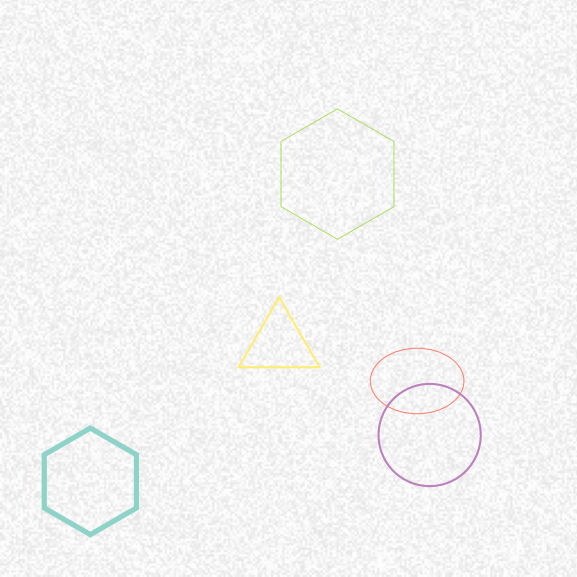[{"shape": "hexagon", "thickness": 2.5, "radius": 0.46, "center": [0.156, 0.166]}, {"shape": "oval", "thickness": 0.5, "radius": 0.41, "center": [0.722, 0.339]}, {"shape": "hexagon", "thickness": 0.5, "radius": 0.56, "center": [0.584, 0.698]}, {"shape": "circle", "thickness": 1, "radius": 0.44, "center": [0.744, 0.246]}, {"shape": "triangle", "thickness": 1, "radius": 0.4, "center": [0.483, 0.404]}]